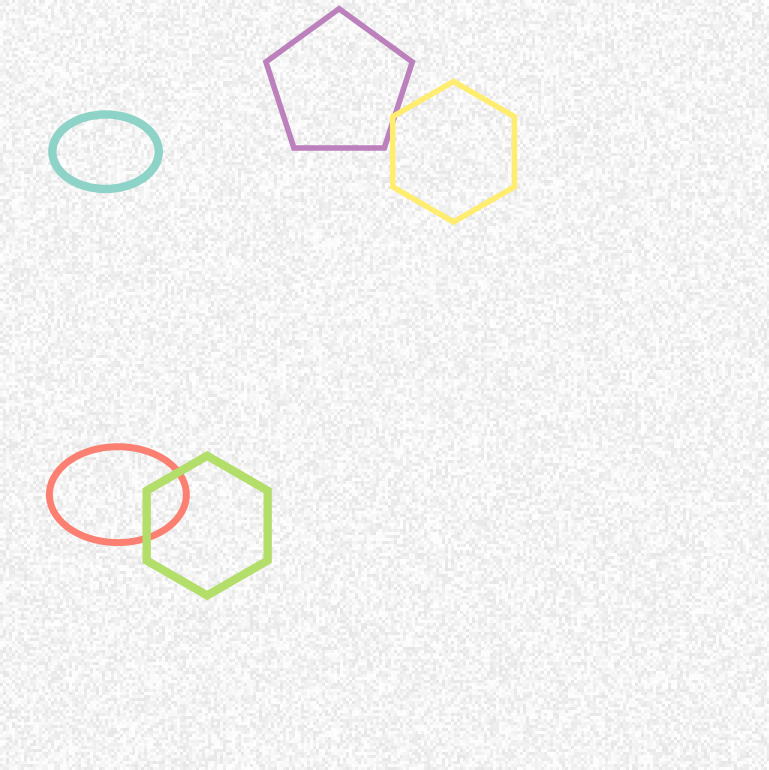[{"shape": "oval", "thickness": 3, "radius": 0.35, "center": [0.137, 0.803]}, {"shape": "oval", "thickness": 2.5, "radius": 0.44, "center": [0.153, 0.358]}, {"shape": "hexagon", "thickness": 3, "radius": 0.45, "center": [0.269, 0.317]}, {"shape": "pentagon", "thickness": 2, "radius": 0.5, "center": [0.44, 0.889]}, {"shape": "hexagon", "thickness": 2, "radius": 0.46, "center": [0.589, 0.803]}]